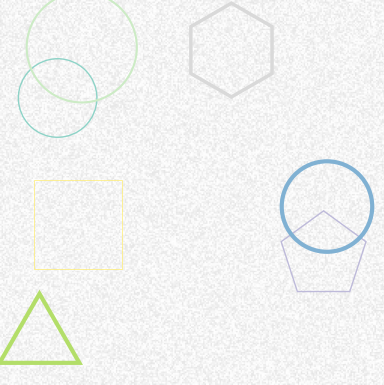[{"shape": "circle", "thickness": 1, "radius": 0.51, "center": [0.15, 0.745]}, {"shape": "pentagon", "thickness": 1, "radius": 0.58, "center": [0.84, 0.336]}, {"shape": "circle", "thickness": 3, "radius": 0.59, "center": [0.849, 0.464]}, {"shape": "triangle", "thickness": 3, "radius": 0.6, "center": [0.103, 0.117]}, {"shape": "hexagon", "thickness": 2.5, "radius": 0.61, "center": [0.601, 0.87]}, {"shape": "circle", "thickness": 1.5, "radius": 0.72, "center": [0.212, 0.877]}, {"shape": "square", "thickness": 0.5, "radius": 0.58, "center": [0.203, 0.418]}]